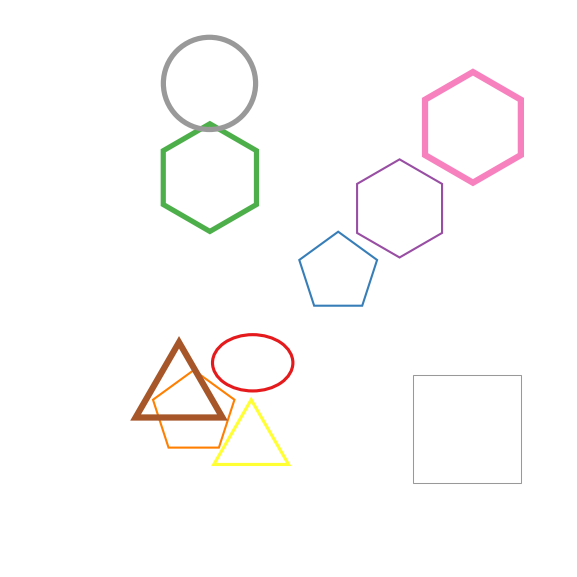[{"shape": "oval", "thickness": 1.5, "radius": 0.35, "center": [0.438, 0.371]}, {"shape": "pentagon", "thickness": 1, "radius": 0.35, "center": [0.586, 0.527]}, {"shape": "hexagon", "thickness": 2.5, "radius": 0.47, "center": [0.363, 0.692]}, {"shape": "hexagon", "thickness": 1, "radius": 0.42, "center": [0.692, 0.638]}, {"shape": "pentagon", "thickness": 1, "radius": 0.37, "center": [0.335, 0.284]}, {"shape": "triangle", "thickness": 1.5, "radius": 0.37, "center": [0.435, 0.232]}, {"shape": "triangle", "thickness": 3, "radius": 0.43, "center": [0.31, 0.32]}, {"shape": "hexagon", "thickness": 3, "radius": 0.48, "center": [0.819, 0.779]}, {"shape": "square", "thickness": 0.5, "radius": 0.47, "center": [0.809, 0.256]}, {"shape": "circle", "thickness": 2.5, "radius": 0.4, "center": [0.363, 0.855]}]